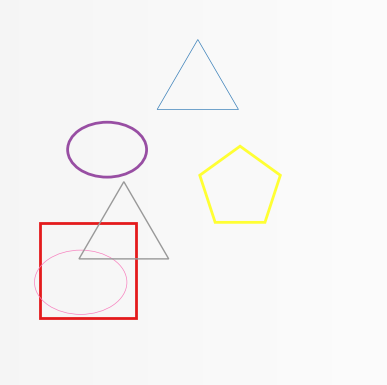[{"shape": "square", "thickness": 2, "radius": 0.62, "center": [0.228, 0.297]}, {"shape": "triangle", "thickness": 0.5, "radius": 0.61, "center": [0.51, 0.776]}, {"shape": "oval", "thickness": 2, "radius": 0.51, "center": [0.276, 0.611]}, {"shape": "pentagon", "thickness": 2, "radius": 0.55, "center": [0.62, 0.511]}, {"shape": "oval", "thickness": 0.5, "radius": 0.6, "center": [0.208, 0.267]}, {"shape": "triangle", "thickness": 1, "radius": 0.67, "center": [0.32, 0.394]}]